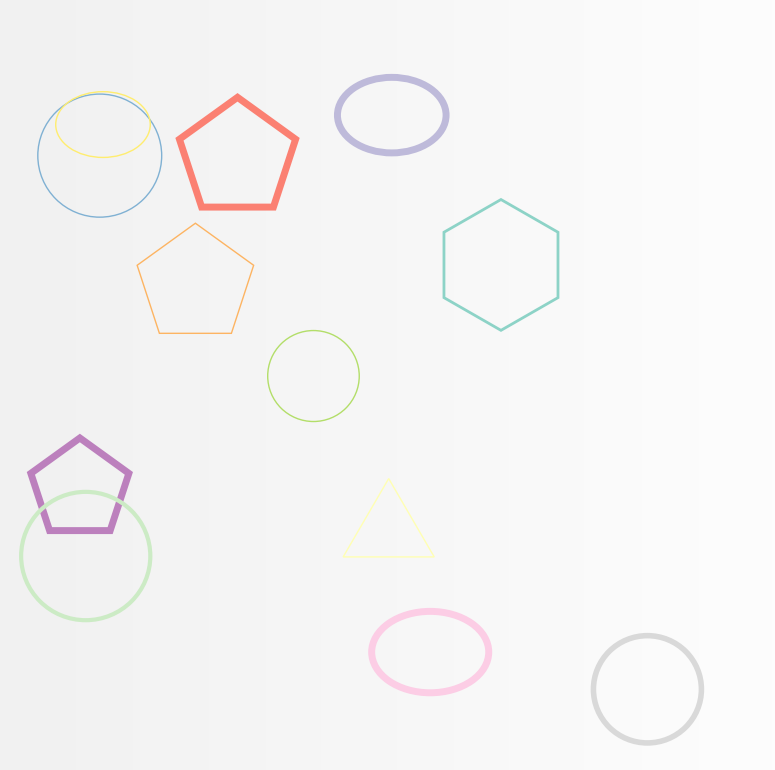[{"shape": "hexagon", "thickness": 1, "radius": 0.42, "center": [0.646, 0.656]}, {"shape": "triangle", "thickness": 0.5, "radius": 0.34, "center": [0.502, 0.311]}, {"shape": "oval", "thickness": 2.5, "radius": 0.35, "center": [0.506, 0.85]}, {"shape": "pentagon", "thickness": 2.5, "radius": 0.39, "center": [0.306, 0.795]}, {"shape": "circle", "thickness": 0.5, "radius": 0.4, "center": [0.129, 0.798]}, {"shape": "pentagon", "thickness": 0.5, "radius": 0.4, "center": [0.252, 0.631]}, {"shape": "circle", "thickness": 0.5, "radius": 0.3, "center": [0.404, 0.512]}, {"shape": "oval", "thickness": 2.5, "radius": 0.38, "center": [0.555, 0.153]}, {"shape": "circle", "thickness": 2, "radius": 0.35, "center": [0.835, 0.105]}, {"shape": "pentagon", "thickness": 2.5, "radius": 0.33, "center": [0.103, 0.365]}, {"shape": "circle", "thickness": 1.5, "radius": 0.42, "center": [0.111, 0.278]}, {"shape": "oval", "thickness": 0.5, "radius": 0.3, "center": [0.133, 0.838]}]